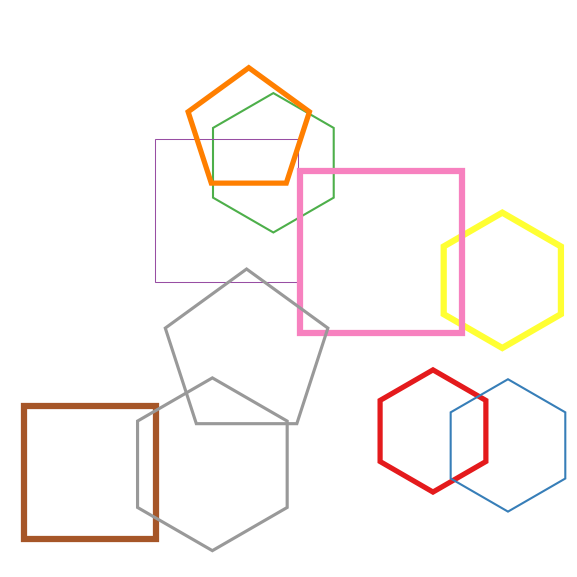[{"shape": "hexagon", "thickness": 2.5, "radius": 0.53, "center": [0.75, 0.253]}, {"shape": "hexagon", "thickness": 1, "radius": 0.57, "center": [0.88, 0.228]}, {"shape": "hexagon", "thickness": 1, "radius": 0.6, "center": [0.473, 0.717]}, {"shape": "square", "thickness": 0.5, "radius": 0.62, "center": [0.393, 0.635]}, {"shape": "pentagon", "thickness": 2.5, "radius": 0.55, "center": [0.431, 0.771]}, {"shape": "hexagon", "thickness": 3, "radius": 0.59, "center": [0.87, 0.514]}, {"shape": "square", "thickness": 3, "radius": 0.57, "center": [0.156, 0.181]}, {"shape": "square", "thickness": 3, "radius": 0.7, "center": [0.659, 0.562]}, {"shape": "pentagon", "thickness": 1.5, "radius": 0.74, "center": [0.427, 0.385]}, {"shape": "hexagon", "thickness": 1.5, "radius": 0.75, "center": [0.368, 0.195]}]